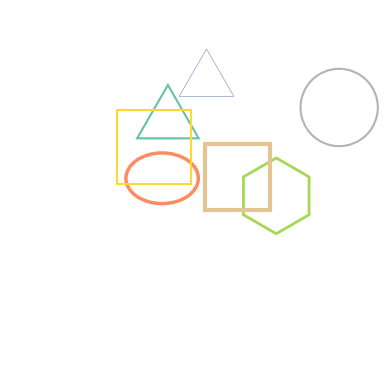[{"shape": "triangle", "thickness": 1.5, "radius": 0.46, "center": [0.436, 0.687]}, {"shape": "oval", "thickness": 2.5, "radius": 0.47, "center": [0.421, 0.537]}, {"shape": "triangle", "thickness": 0.5, "radius": 0.41, "center": [0.536, 0.79]}, {"shape": "hexagon", "thickness": 2, "radius": 0.49, "center": [0.718, 0.491]}, {"shape": "square", "thickness": 1.5, "radius": 0.48, "center": [0.399, 0.617]}, {"shape": "square", "thickness": 3, "radius": 0.43, "center": [0.617, 0.541]}, {"shape": "circle", "thickness": 1.5, "radius": 0.5, "center": [0.881, 0.721]}]